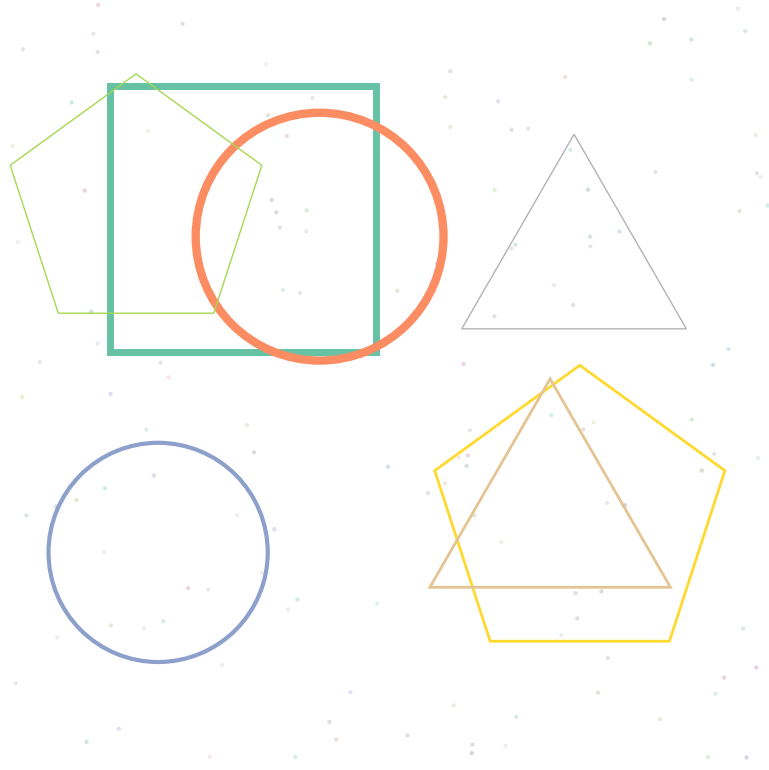[{"shape": "square", "thickness": 2.5, "radius": 0.86, "center": [0.315, 0.716]}, {"shape": "circle", "thickness": 3, "radius": 0.8, "center": [0.415, 0.693]}, {"shape": "circle", "thickness": 1.5, "radius": 0.71, "center": [0.205, 0.283]}, {"shape": "pentagon", "thickness": 0.5, "radius": 0.86, "center": [0.177, 0.732]}, {"shape": "pentagon", "thickness": 1, "radius": 0.99, "center": [0.753, 0.328]}, {"shape": "triangle", "thickness": 1, "radius": 0.9, "center": [0.714, 0.327]}, {"shape": "triangle", "thickness": 0.5, "radius": 0.84, "center": [0.746, 0.657]}]